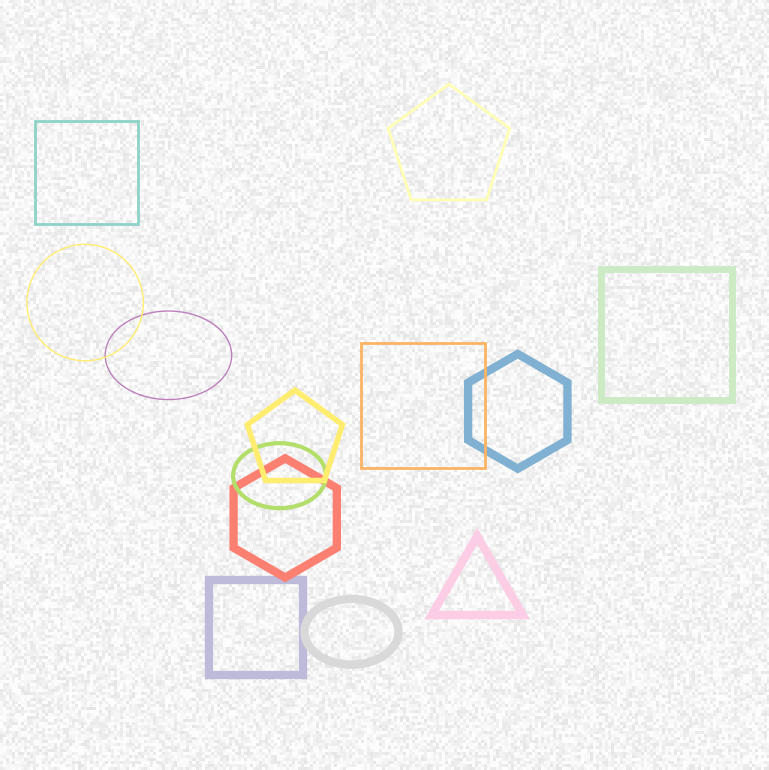[{"shape": "square", "thickness": 1, "radius": 0.33, "center": [0.113, 0.776]}, {"shape": "pentagon", "thickness": 1, "radius": 0.42, "center": [0.583, 0.808]}, {"shape": "square", "thickness": 3, "radius": 0.31, "center": [0.333, 0.185]}, {"shape": "hexagon", "thickness": 3, "radius": 0.39, "center": [0.37, 0.327]}, {"shape": "hexagon", "thickness": 3, "radius": 0.37, "center": [0.672, 0.466]}, {"shape": "square", "thickness": 1, "radius": 0.4, "center": [0.549, 0.473]}, {"shape": "oval", "thickness": 1.5, "radius": 0.3, "center": [0.363, 0.382]}, {"shape": "triangle", "thickness": 3, "radius": 0.34, "center": [0.62, 0.235]}, {"shape": "oval", "thickness": 3, "radius": 0.31, "center": [0.456, 0.179]}, {"shape": "oval", "thickness": 0.5, "radius": 0.41, "center": [0.219, 0.539]}, {"shape": "square", "thickness": 2.5, "radius": 0.43, "center": [0.866, 0.566]}, {"shape": "pentagon", "thickness": 2, "radius": 0.32, "center": [0.383, 0.428]}, {"shape": "circle", "thickness": 0.5, "radius": 0.38, "center": [0.111, 0.607]}]